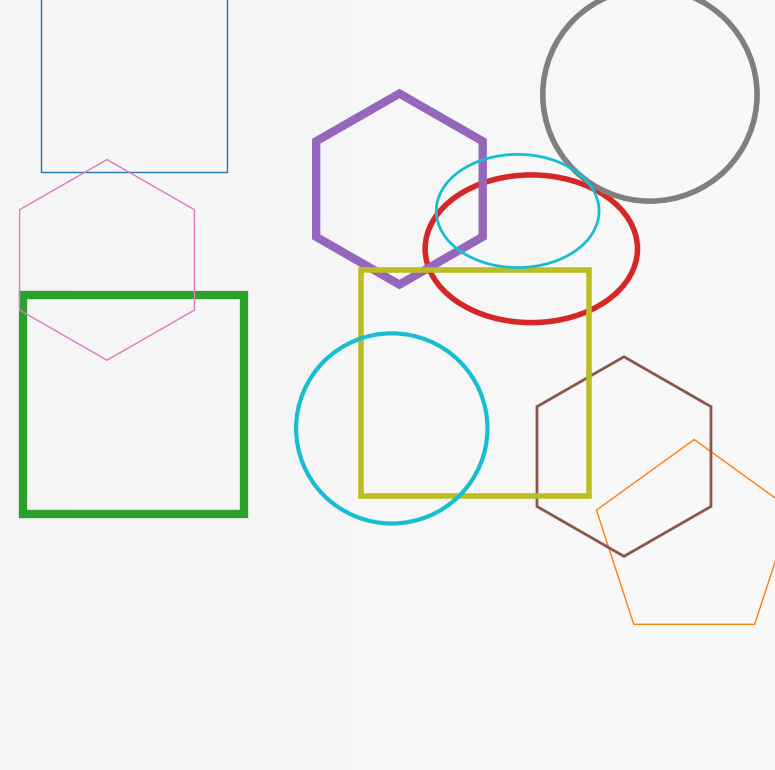[{"shape": "square", "thickness": 0.5, "radius": 0.6, "center": [0.173, 0.896]}, {"shape": "pentagon", "thickness": 0.5, "radius": 0.66, "center": [0.896, 0.296]}, {"shape": "square", "thickness": 3, "radius": 0.71, "center": [0.172, 0.475]}, {"shape": "oval", "thickness": 2, "radius": 0.69, "center": [0.686, 0.677]}, {"shape": "hexagon", "thickness": 3, "radius": 0.62, "center": [0.515, 0.754]}, {"shape": "hexagon", "thickness": 1, "radius": 0.65, "center": [0.805, 0.407]}, {"shape": "hexagon", "thickness": 0.5, "radius": 0.65, "center": [0.138, 0.662]}, {"shape": "circle", "thickness": 2, "radius": 0.69, "center": [0.839, 0.877]}, {"shape": "square", "thickness": 2, "radius": 0.74, "center": [0.613, 0.503]}, {"shape": "oval", "thickness": 1, "radius": 0.53, "center": [0.668, 0.726]}, {"shape": "circle", "thickness": 1.5, "radius": 0.62, "center": [0.506, 0.444]}]